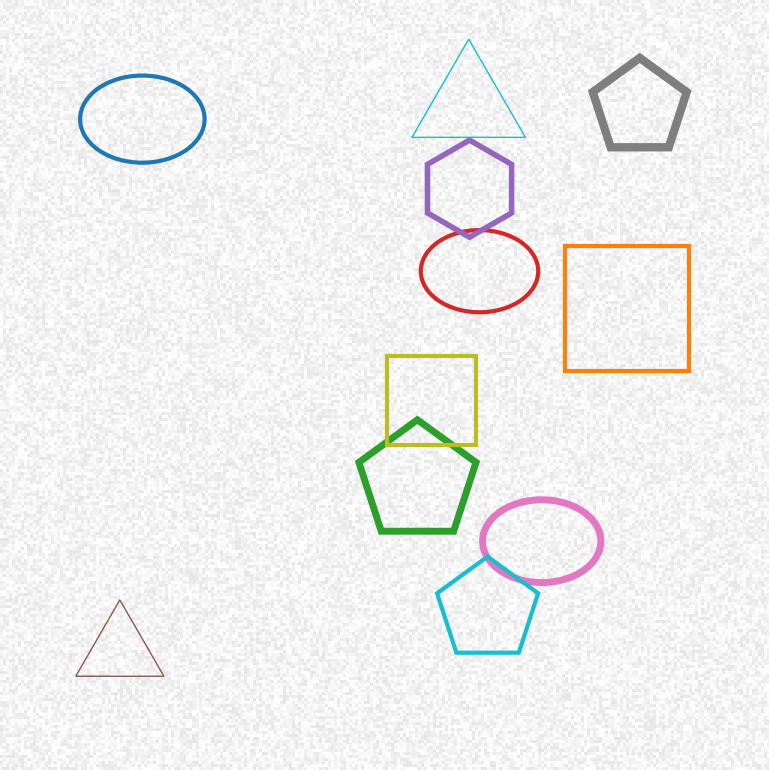[{"shape": "oval", "thickness": 1.5, "radius": 0.4, "center": [0.185, 0.845]}, {"shape": "square", "thickness": 1.5, "radius": 0.4, "center": [0.815, 0.599]}, {"shape": "pentagon", "thickness": 2.5, "radius": 0.4, "center": [0.542, 0.375]}, {"shape": "oval", "thickness": 1.5, "radius": 0.38, "center": [0.623, 0.648]}, {"shape": "hexagon", "thickness": 2, "radius": 0.32, "center": [0.61, 0.755]}, {"shape": "triangle", "thickness": 0.5, "radius": 0.33, "center": [0.156, 0.155]}, {"shape": "oval", "thickness": 2.5, "radius": 0.38, "center": [0.704, 0.297]}, {"shape": "pentagon", "thickness": 3, "radius": 0.32, "center": [0.831, 0.861]}, {"shape": "square", "thickness": 1.5, "radius": 0.29, "center": [0.56, 0.48]}, {"shape": "pentagon", "thickness": 1.5, "radius": 0.34, "center": [0.633, 0.208]}, {"shape": "triangle", "thickness": 0.5, "radius": 0.43, "center": [0.609, 0.864]}]